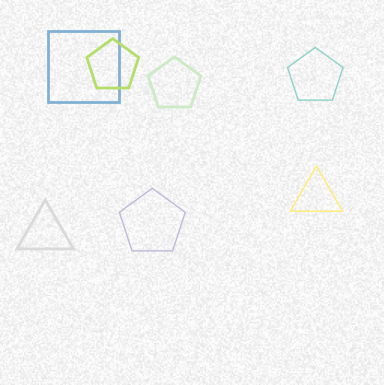[{"shape": "pentagon", "thickness": 1, "radius": 0.38, "center": [0.819, 0.801]}, {"shape": "pentagon", "thickness": 1, "radius": 0.45, "center": [0.396, 0.421]}, {"shape": "square", "thickness": 2, "radius": 0.46, "center": [0.216, 0.828]}, {"shape": "pentagon", "thickness": 2, "radius": 0.35, "center": [0.293, 0.829]}, {"shape": "triangle", "thickness": 2, "radius": 0.42, "center": [0.117, 0.396]}, {"shape": "pentagon", "thickness": 2, "radius": 0.36, "center": [0.453, 0.78]}, {"shape": "triangle", "thickness": 1, "radius": 0.39, "center": [0.822, 0.491]}]